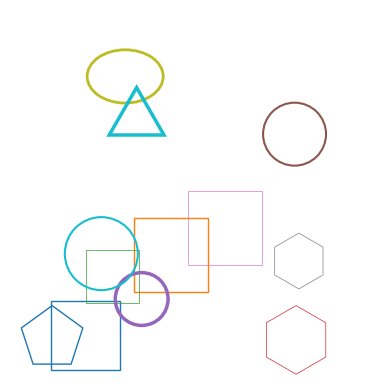[{"shape": "pentagon", "thickness": 1, "radius": 0.42, "center": [0.135, 0.122]}, {"shape": "square", "thickness": 1, "radius": 0.45, "center": [0.222, 0.128]}, {"shape": "square", "thickness": 1, "radius": 0.48, "center": [0.445, 0.337]}, {"shape": "square", "thickness": 0.5, "radius": 0.35, "center": [0.293, 0.283]}, {"shape": "hexagon", "thickness": 0.5, "radius": 0.45, "center": [0.769, 0.117]}, {"shape": "circle", "thickness": 2.5, "radius": 0.34, "center": [0.368, 0.223]}, {"shape": "circle", "thickness": 1.5, "radius": 0.41, "center": [0.765, 0.652]}, {"shape": "square", "thickness": 0.5, "radius": 0.48, "center": [0.584, 0.407]}, {"shape": "hexagon", "thickness": 0.5, "radius": 0.36, "center": [0.776, 0.322]}, {"shape": "oval", "thickness": 2, "radius": 0.49, "center": [0.325, 0.802]}, {"shape": "triangle", "thickness": 2.5, "radius": 0.41, "center": [0.355, 0.69]}, {"shape": "circle", "thickness": 1.5, "radius": 0.47, "center": [0.263, 0.341]}]